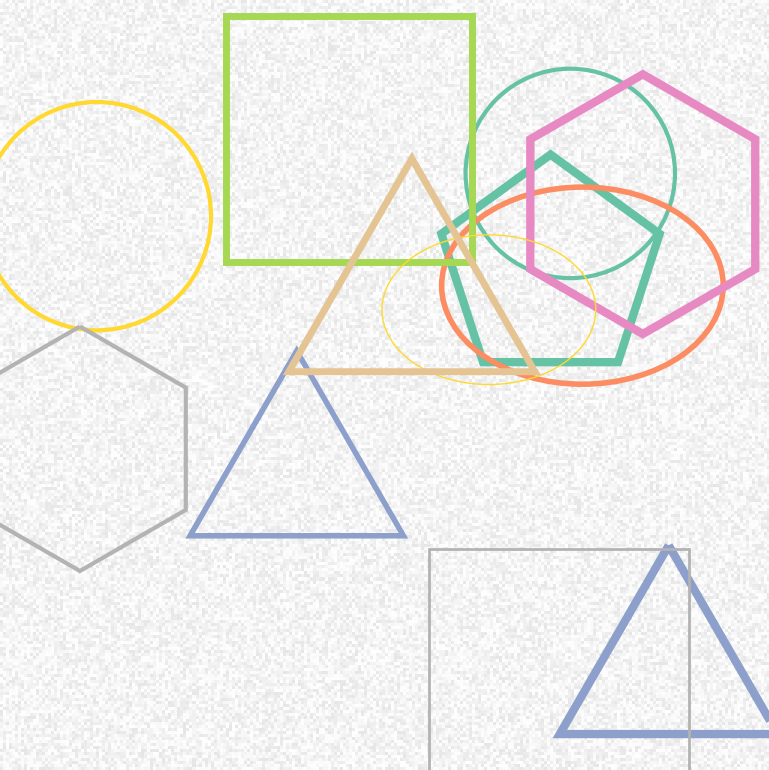[{"shape": "pentagon", "thickness": 3, "radius": 0.75, "center": [0.715, 0.65]}, {"shape": "circle", "thickness": 1.5, "radius": 0.68, "center": [0.741, 0.775]}, {"shape": "oval", "thickness": 2, "radius": 0.91, "center": [0.756, 0.629]}, {"shape": "triangle", "thickness": 2, "radius": 0.8, "center": [0.385, 0.384]}, {"shape": "triangle", "thickness": 3, "radius": 0.82, "center": [0.868, 0.128]}, {"shape": "hexagon", "thickness": 3, "radius": 0.84, "center": [0.835, 0.735]}, {"shape": "square", "thickness": 2.5, "radius": 0.8, "center": [0.453, 0.819]}, {"shape": "oval", "thickness": 0.5, "radius": 0.69, "center": [0.635, 0.598]}, {"shape": "circle", "thickness": 1.5, "radius": 0.74, "center": [0.126, 0.719]}, {"shape": "triangle", "thickness": 2.5, "radius": 0.92, "center": [0.535, 0.61]}, {"shape": "hexagon", "thickness": 1.5, "radius": 0.79, "center": [0.104, 0.417]}, {"shape": "square", "thickness": 1, "radius": 0.85, "center": [0.726, 0.118]}]